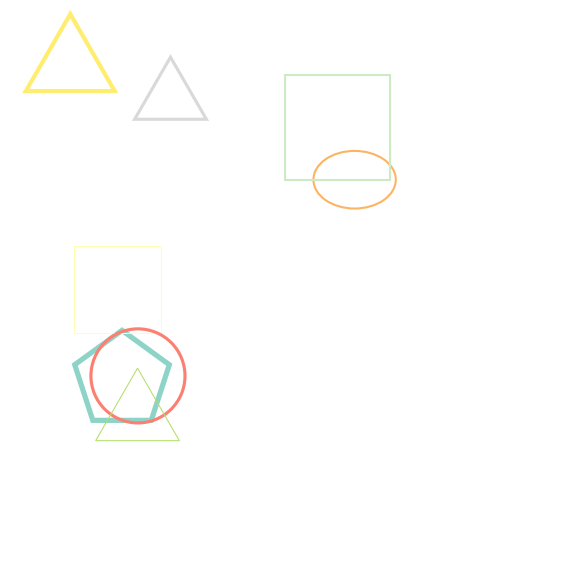[{"shape": "pentagon", "thickness": 2.5, "radius": 0.43, "center": [0.211, 0.341]}, {"shape": "square", "thickness": 0.5, "radius": 0.38, "center": [0.204, 0.498]}, {"shape": "circle", "thickness": 1.5, "radius": 0.41, "center": [0.239, 0.348]}, {"shape": "oval", "thickness": 1, "radius": 0.36, "center": [0.614, 0.688]}, {"shape": "triangle", "thickness": 0.5, "radius": 0.42, "center": [0.238, 0.278]}, {"shape": "triangle", "thickness": 1.5, "radius": 0.36, "center": [0.295, 0.828]}, {"shape": "square", "thickness": 1, "radius": 0.46, "center": [0.585, 0.778]}, {"shape": "triangle", "thickness": 2, "radius": 0.44, "center": [0.122, 0.886]}]